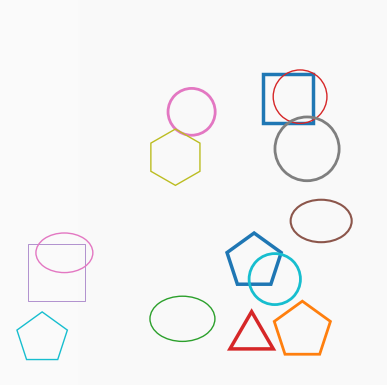[{"shape": "pentagon", "thickness": 2.5, "radius": 0.37, "center": [0.656, 0.321]}, {"shape": "square", "thickness": 2.5, "radius": 0.32, "center": [0.744, 0.743]}, {"shape": "pentagon", "thickness": 2, "radius": 0.38, "center": [0.78, 0.142]}, {"shape": "oval", "thickness": 1, "radius": 0.42, "center": [0.471, 0.172]}, {"shape": "triangle", "thickness": 2.5, "radius": 0.32, "center": [0.649, 0.126]}, {"shape": "circle", "thickness": 1, "radius": 0.35, "center": [0.774, 0.749]}, {"shape": "square", "thickness": 0.5, "radius": 0.37, "center": [0.146, 0.293]}, {"shape": "oval", "thickness": 1.5, "radius": 0.39, "center": [0.829, 0.426]}, {"shape": "oval", "thickness": 1, "radius": 0.37, "center": [0.166, 0.343]}, {"shape": "circle", "thickness": 2, "radius": 0.3, "center": [0.494, 0.71]}, {"shape": "circle", "thickness": 2, "radius": 0.41, "center": [0.792, 0.613]}, {"shape": "hexagon", "thickness": 1, "radius": 0.37, "center": [0.453, 0.592]}, {"shape": "pentagon", "thickness": 1, "radius": 0.34, "center": [0.109, 0.121]}, {"shape": "circle", "thickness": 2, "radius": 0.33, "center": [0.709, 0.275]}]